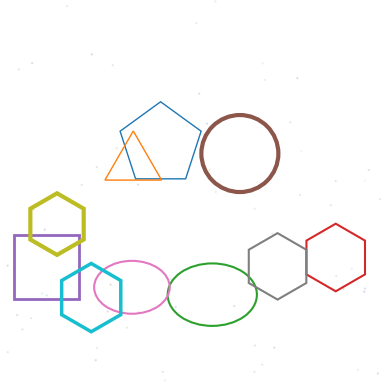[{"shape": "pentagon", "thickness": 1, "radius": 0.55, "center": [0.417, 0.625]}, {"shape": "triangle", "thickness": 1, "radius": 0.42, "center": [0.346, 0.575]}, {"shape": "oval", "thickness": 1.5, "radius": 0.58, "center": [0.551, 0.235]}, {"shape": "hexagon", "thickness": 1.5, "radius": 0.44, "center": [0.872, 0.331]}, {"shape": "square", "thickness": 2, "radius": 0.42, "center": [0.121, 0.307]}, {"shape": "circle", "thickness": 3, "radius": 0.5, "center": [0.623, 0.601]}, {"shape": "oval", "thickness": 1.5, "radius": 0.49, "center": [0.343, 0.254]}, {"shape": "hexagon", "thickness": 1.5, "radius": 0.43, "center": [0.721, 0.308]}, {"shape": "hexagon", "thickness": 3, "radius": 0.4, "center": [0.148, 0.418]}, {"shape": "hexagon", "thickness": 2.5, "radius": 0.44, "center": [0.237, 0.227]}]